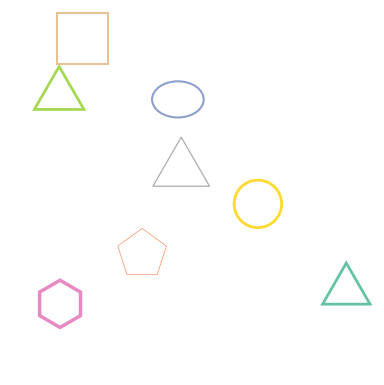[{"shape": "triangle", "thickness": 2, "radius": 0.36, "center": [0.9, 0.246]}, {"shape": "pentagon", "thickness": 0.5, "radius": 0.33, "center": [0.369, 0.34]}, {"shape": "oval", "thickness": 1.5, "radius": 0.34, "center": [0.462, 0.742]}, {"shape": "hexagon", "thickness": 2.5, "radius": 0.31, "center": [0.156, 0.211]}, {"shape": "triangle", "thickness": 2, "radius": 0.37, "center": [0.154, 0.753]}, {"shape": "circle", "thickness": 2, "radius": 0.31, "center": [0.67, 0.47]}, {"shape": "square", "thickness": 1.5, "radius": 0.33, "center": [0.214, 0.899]}, {"shape": "triangle", "thickness": 1, "radius": 0.43, "center": [0.471, 0.559]}]